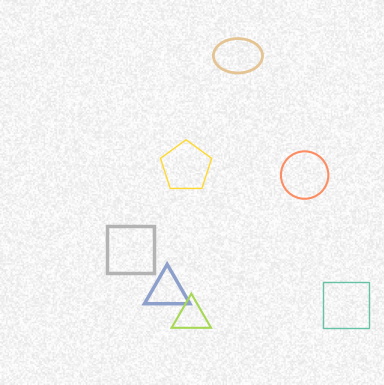[{"shape": "square", "thickness": 1, "radius": 0.3, "center": [0.898, 0.208]}, {"shape": "circle", "thickness": 1.5, "radius": 0.31, "center": [0.791, 0.545]}, {"shape": "triangle", "thickness": 2.5, "radius": 0.34, "center": [0.434, 0.245]}, {"shape": "triangle", "thickness": 1.5, "radius": 0.3, "center": [0.497, 0.178]}, {"shape": "pentagon", "thickness": 1, "radius": 0.35, "center": [0.483, 0.567]}, {"shape": "oval", "thickness": 2, "radius": 0.32, "center": [0.618, 0.855]}, {"shape": "square", "thickness": 2.5, "radius": 0.31, "center": [0.339, 0.352]}]